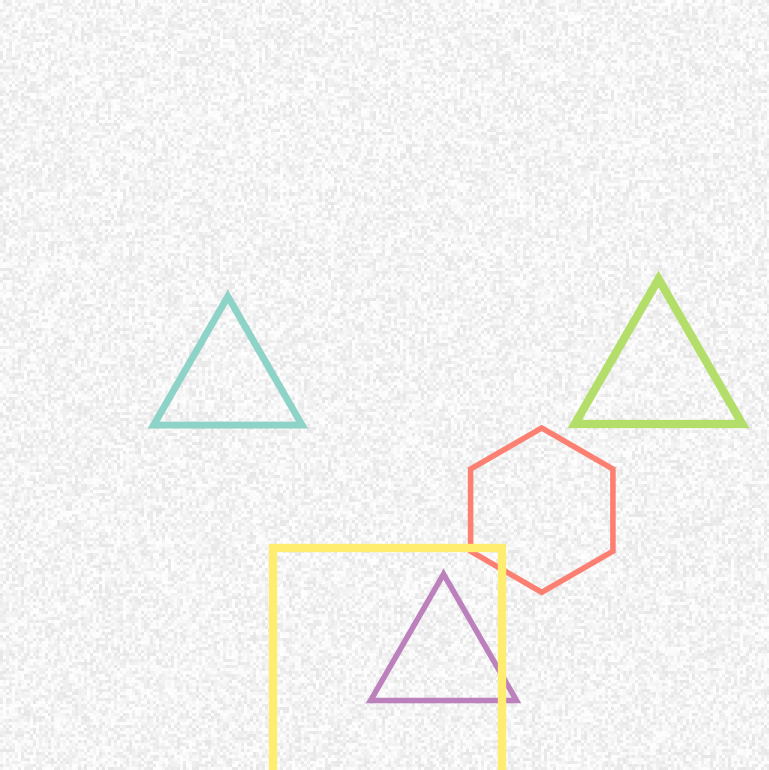[{"shape": "triangle", "thickness": 2.5, "radius": 0.56, "center": [0.296, 0.504]}, {"shape": "hexagon", "thickness": 2, "radius": 0.53, "center": [0.704, 0.337]}, {"shape": "triangle", "thickness": 3, "radius": 0.63, "center": [0.855, 0.512]}, {"shape": "triangle", "thickness": 2, "radius": 0.55, "center": [0.576, 0.145]}, {"shape": "square", "thickness": 3, "radius": 0.74, "center": [0.503, 0.14]}]